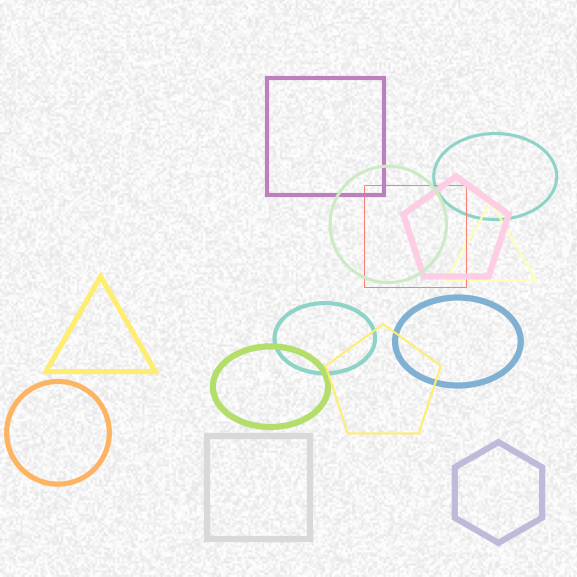[{"shape": "oval", "thickness": 2, "radius": 0.44, "center": [0.562, 0.413]}, {"shape": "oval", "thickness": 1.5, "radius": 0.53, "center": [0.858, 0.694]}, {"shape": "triangle", "thickness": 1, "radius": 0.45, "center": [0.85, 0.559]}, {"shape": "hexagon", "thickness": 3, "radius": 0.44, "center": [0.863, 0.146]}, {"shape": "square", "thickness": 0.5, "radius": 0.44, "center": [0.718, 0.59]}, {"shape": "oval", "thickness": 3, "radius": 0.54, "center": [0.793, 0.408]}, {"shape": "circle", "thickness": 2.5, "radius": 0.44, "center": [0.1, 0.25]}, {"shape": "oval", "thickness": 3, "radius": 0.5, "center": [0.468, 0.33]}, {"shape": "pentagon", "thickness": 3, "radius": 0.48, "center": [0.79, 0.598]}, {"shape": "square", "thickness": 3, "radius": 0.44, "center": [0.448, 0.155]}, {"shape": "square", "thickness": 2, "radius": 0.51, "center": [0.564, 0.764]}, {"shape": "circle", "thickness": 1.5, "radius": 0.5, "center": [0.672, 0.611]}, {"shape": "pentagon", "thickness": 1, "radius": 0.52, "center": [0.664, 0.333]}, {"shape": "triangle", "thickness": 2.5, "radius": 0.55, "center": [0.174, 0.411]}]